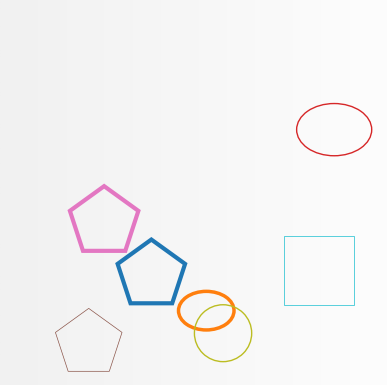[{"shape": "pentagon", "thickness": 3, "radius": 0.46, "center": [0.391, 0.286]}, {"shape": "oval", "thickness": 2.5, "radius": 0.36, "center": [0.532, 0.193]}, {"shape": "oval", "thickness": 1, "radius": 0.48, "center": [0.862, 0.663]}, {"shape": "pentagon", "thickness": 0.5, "radius": 0.45, "center": [0.229, 0.109]}, {"shape": "pentagon", "thickness": 3, "radius": 0.46, "center": [0.269, 0.424]}, {"shape": "circle", "thickness": 1, "radius": 0.37, "center": [0.576, 0.135]}, {"shape": "square", "thickness": 0.5, "radius": 0.45, "center": [0.823, 0.298]}]